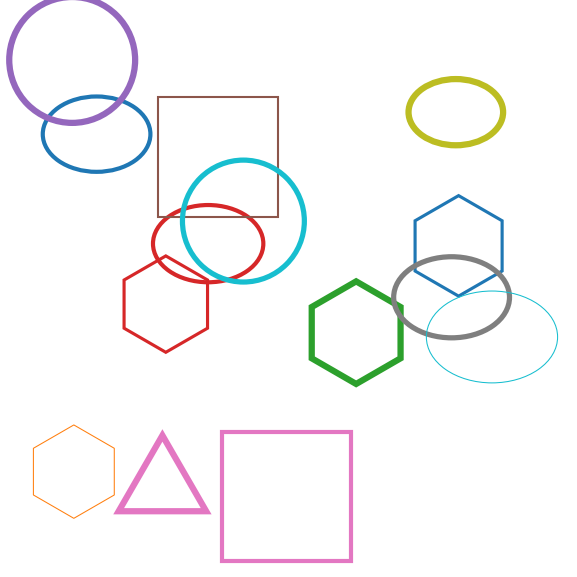[{"shape": "hexagon", "thickness": 1.5, "radius": 0.44, "center": [0.794, 0.573]}, {"shape": "oval", "thickness": 2, "radius": 0.47, "center": [0.167, 0.767]}, {"shape": "hexagon", "thickness": 0.5, "radius": 0.4, "center": [0.128, 0.182]}, {"shape": "hexagon", "thickness": 3, "radius": 0.44, "center": [0.617, 0.423]}, {"shape": "hexagon", "thickness": 1.5, "radius": 0.42, "center": [0.287, 0.473]}, {"shape": "oval", "thickness": 2, "radius": 0.48, "center": [0.36, 0.577]}, {"shape": "circle", "thickness": 3, "radius": 0.55, "center": [0.125, 0.895]}, {"shape": "square", "thickness": 1, "radius": 0.52, "center": [0.377, 0.728]}, {"shape": "triangle", "thickness": 3, "radius": 0.44, "center": [0.281, 0.158]}, {"shape": "square", "thickness": 2, "radius": 0.56, "center": [0.496, 0.14]}, {"shape": "oval", "thickness": 2.5, "radius": 0.5, "center": [0.782, 0.484]}, {"shape": "oval", "thickness": 3, "radius": 0.41, "center": [0.789, 0.805]}, {"shape": "oval", "thickness": 0.5, "radius": 0.57, "center": [0.852, 0.416]}, {"shape": "circle", "thickness": 2.5, "radius": 0.53, "center": [0.421, 0.616]}]